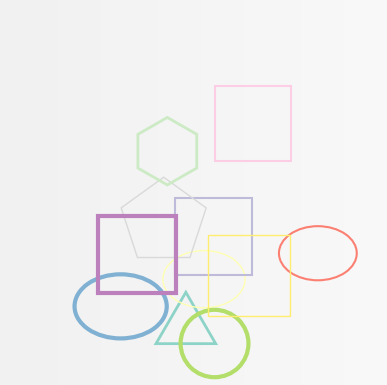[{"shape": "triangle", "thickness": 2, "radius": 0.44, "center": [0.48, 0.152]}, {"shape": "oval", "thickness": 1, "radius": 0.53, "center": [0.526, 0.275]}, {"shape": "square", "thickness": 1.5, "radius": 0.5, "center": [0.551, 0.386]}, {"shape": "oval", "thickness": 1.5, "radius": 0.5, "center": [0.82, 0.342]}, {"shape": "oval", "thickness": 3, "radius": 0.59, "center": [0.311, 0.204]}, {"shape": "circle", "thickness": 3, "radius": 0.44, "center": [0.554, 0.108]}, {"shape": "square", "thickness": 1.5, "radius": 0.49, "center": [0.652, 0.678]}, {"shape": "pentagon", "thickness": 1, "radius": 0.58, "center": [0.422, 0.424]}, {"shape": "square", "thickness": 3, "radius": 0.5, "center": [0.353, 0.339]}, {"shape": "hexagon", "thickness": 2, "radius": 0.44, "center": [0.432, 0.607]}, {"shape": "square", "thickness": 1, "radius": 0.52, "center": [0.642, 0.284]}]